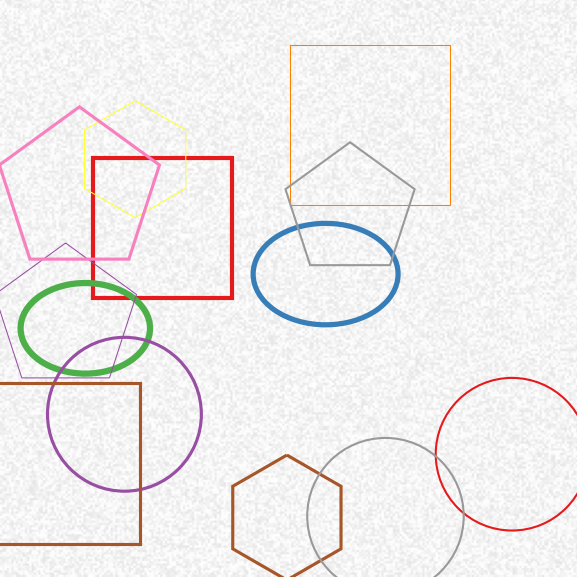[{"shape": "square", "thickness": 2, "radius": 0.6, "center": [0.281, 0.604]}, {"shape": "circle", "thickness": 1, "radius": 0.66, "center": [0.887, 0.213]}, {"shape": "oval", "thickness": 2.5, "radius": 0.63, "center": [0.564, 0.525]}, {"shape": "oval", "thickness": 3, "radius": 0.56, "center": [0.148, 0.431]}, {"shape": "circle", "thickness": 1.5, "radius": 0.67, "center": [0.215, 0.282]}, {"shape": "pentagon", "thickness": 0.5, "radius": 0.65, "center": [0.114, 0.449]}, {"shape": "square", "thickness": 0.5, "radius": 0.69, "center": [0.641, 0.782]}, {"shape": "hexagon", "thickness": 0.5, "radius": 0.51, "center": [0.234, 0.723]}, {"shape": "hexagon", "thickness": 1.5, "radius": 0.54, "center": [0.497, 0.103]}, {"shape": "square", "thickness": 1.5, "radius": 0.7, "center": [0.103, 0.197]}, {"shape": "pentagon", "thickness": 1.5, "radius": 0.73, "center": [0.138, 0.668]}, {"shape": "pentagon", "thickness": 1, "radius": 0.59, "center": [0.606, 0.635]}, {"shape": "circle", "thickness": 1, "radius": 0.68, "center": [0.667, 0.105]}]